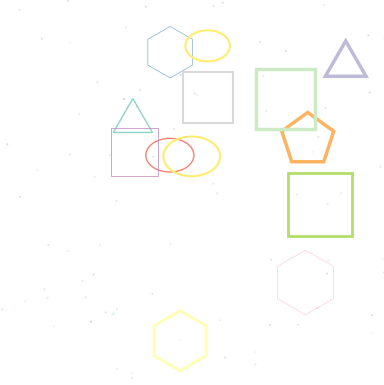[{"shape": "triangle", "thickness": 1, "radius": 0.29, "center": [0.345, 0.685]}, {"shape": "hexagon", "thickness": 2, "radius": 0.39, "center": [0.468, 0.115]}, {"shape": "triangle", "thickness": 2.5, "radius": 0.31, "center": [0.898, 0.832]}, {"shape": "oval", "thickness": 1, "radius": 0.31, "center": [0.441, 0.597]}, {"shape": "hexagon", "thickness": 0.5, "radius": 0.33, "center": [0.442, 0.864]}, {"shape": "pentagon", "thickness": 2.5, "radius": 0.35, "center": [0.799, 0.637]}, {"shape": "square", "thickness": 2, "radius": 0.41, "center": [0.832, 0.469]}, {"shape": "hexagon", "thickness": 0.5, "radius": 0.42, "center": [0.793, 0.266]}, {"shape": "square", "thickness": 1.5, "radius": 0.33, "center": [0.541, 0.747]}, {"shape": "square", "thickness": 0.5, "radius": 0.31, "center": [0.35, 0.605]}, {"shape": "square", "thickness": 2.5, "radius": 0.38, "center": [0.743, 0.743]}, {"shape": "oval", "thickness": 1.5, "radius": 0.37, "center": [0.498, 0.594]}, {"shape": "oval", "thickness": 1.5, "radius": 0.29, "center": [0.539, 0.881]}]